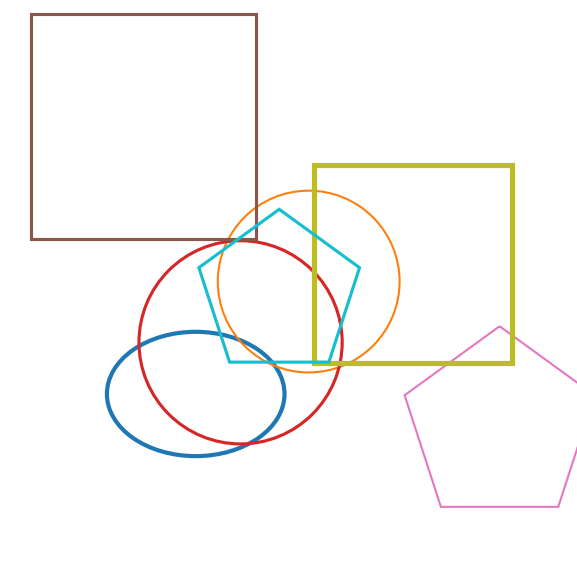[{"shape": "oval", "thickness": 2, "radius": 0.77, "center": [0.339, 0.317]}, {"shape": "circle", "thickness": 1, "radius": 0.79, "center": [0.535, 0.512]}, {"shape": "circle", "thickness": 1.5, "radius": 0.88, "center": [0.417, 0.406]}, {"shape": "square", "thickness": 1.5, "radius": 0.98, "center": [0.248, 0.781]}, {"shape": "pentagon", "thickness": 1, "radius": 0.86, "center": [0.865, 0.261]}, {"shape": "square", "thickness": 2.5, "radius": 0.86, "center": [0.715, 0.542]}, {"shape": "pentagon", "thickness": 1.5, "radius": 0.73, "center": [0.483, 0.49]}]